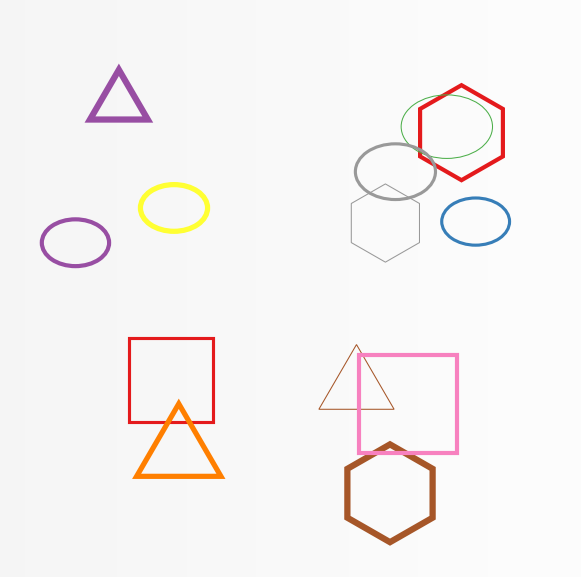[{"shape": "square", "thickness": 1.5, "radius": 0.36, "center": [0.294, 0.342]}, {"shape": "hexagon", "thickness": 2, "radius": 0.41, "center": [0.794, 0.769]}, {"shape": "oval", "thickness": 1.5, "radius": 0.29, "center": [0.818, 0.615]}, {"shape": "oval", "thickness": 0.5, "radius": 0.39, "center": [0.769, 0.78]}, {"shape": "triangle", "thickness": 3, "radius": 0.29, "center": [0.205, 0.821]}, {"shape": "oval", "thickness": 2, "radius": 0.29, "center": [0.13, 0.579]}, {"shape": "triangle", "thickness": 2.5, "radius": 0.42, "center": [0.308, 0.216]}, {"shape": "oval", "thickness": 2.5, "radius": 0.29, "center": [0.299, 0.639]}, {"shape": "triangle", "thickness": 0.5, "radius": 0.37, "center": [0.613, 0.328]}, {"shape": "hexagon", "thickness": 3, "radius": 0.42, "center": [0.671, 0.145]}, {"shape": "square", "thickness": 2, "radius": 0.42, "center": [0.702, 0.3]}, {"shape": "oval", "thickness": 1.5, "radius": 0.34, "center": [0.68, 0.702]}, {"shape": "hexagon", "thickness": 0.5, "radius": 0.34, "center": [0.663, 0.613]}]